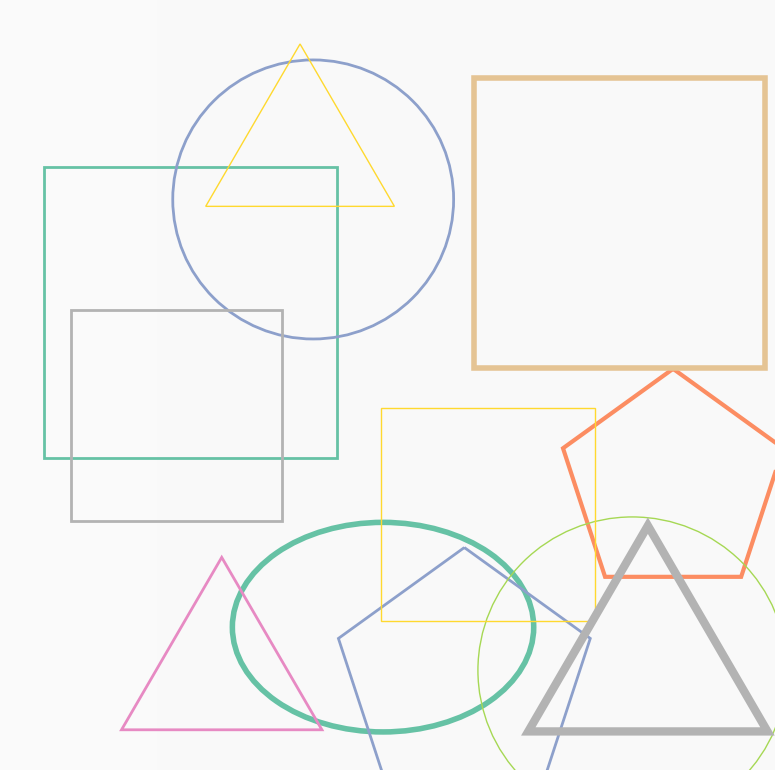[{"shape": "oval", "thickness": 2, "radius": 0.97, "center": [0.494, 0.186]}, {"shape": "square", "thickness": 1, "radius": 0.94, "center": [0.246, 0.594]}, {"shape": "pentagon", "thickness": 1.5, "radius": 0.75, "center": [0.869, 0.372]}, {"shape": "pentagon", "thickness": 1, "radius": 0.85, "center": [0.599, 0.118]}, {"shape": "circle", "thickness": 1, "radius": 0.91, "center": [0.404, 0.741]}, {"shape": "triangle", "thickness": 1, "radius": 0.75, "center": [0.286, 0.127]}, {"shape": "circle", "thickness": 0.5, "radius": 1.0, "center": [0.816, 0.129]}, {"shape": "square", "thickness": 0.5, "radius": 0.69, "center": [0.629, 0.332]}, {"shape": "triangle", "thickness": 0.5, "radius": 0.7, "center": [0.387, 0.802]}, {"shape": "square", "thickness": 2, "radius": 0.94, "center": [0.799, 0.71]}, {"shape": "triangle", "thickness": 3, "radius": 0.89, "center": [0.836, 0.139]}, {"shape": "square", "thickness": 1, "radius": 0.68, "center": [0.228, 0.461]}]